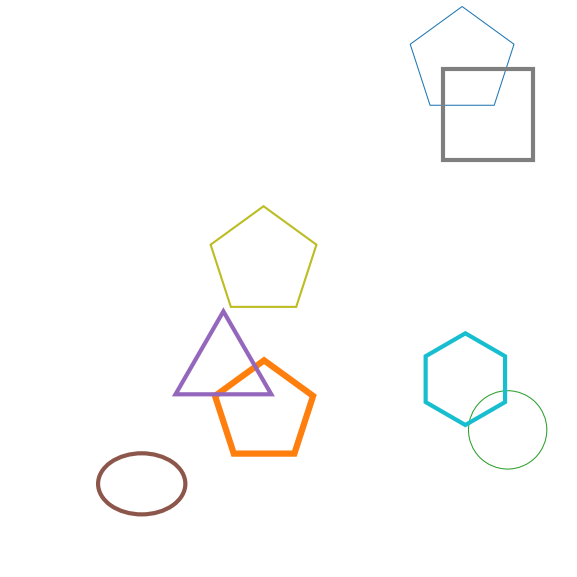[{"shape": "pentagon", "thickness": 0.5, "radius": 0.47, "center": [0.8, 0.893]}, {"shape": "pentagon", "thickness": 3, "radius": 0.45, "center": [0.457, 0.286]}, {"shape": "circle", "thickness": 0.5, "radius": 0.34, "center": [0.879, 0.255]}, {"shape": "triangle", "thickness": 2, "radius": 0.48, "center": [0.387, 0.364]}, {"shape": "oval", "thickness": 2, "radius": 0.38, "center": [0.245, 0.161]}, {"shape": "square", "thickness": 2, "radius": 0.39, "center": [0.845, 0.8]}, {"shape": "pentagon", "thickness": 1, "radius": 0.48, "center": [0.456, 0.546]}, {"shape": "hexagon", "thickness": 2, "radius": 0.4, "center": [0.806, 0.343]}]